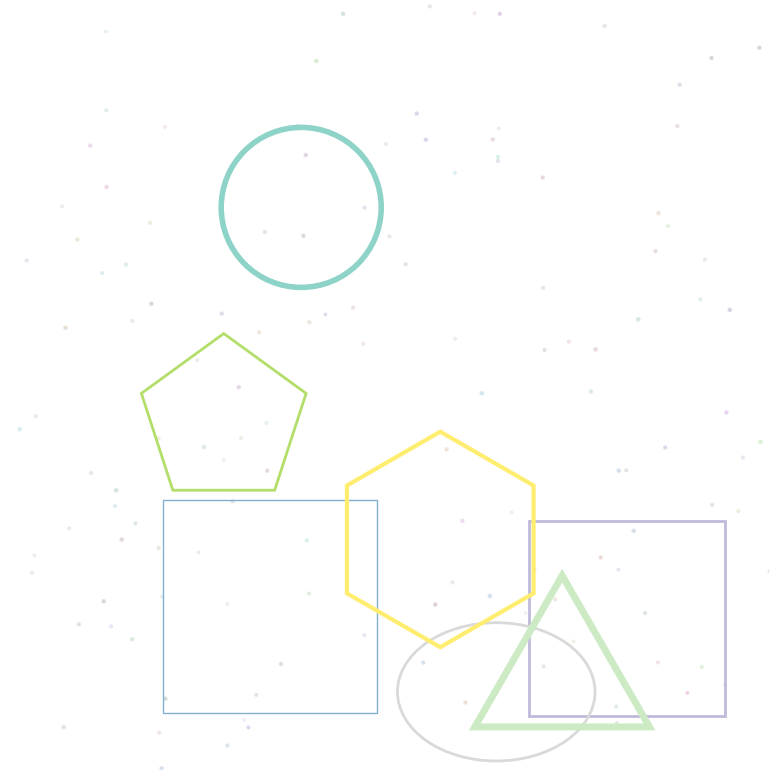[{"shape": "circle", "thickness": 2, "radius": 0.52, "center": [0.391, 0.731]}, {"shape": "square", "thickness": 1, "radius": 0.63, "center": [0.814, 0.197]}, {"shape": "square", "thickness": 0.5, "radius": 0.69, "center": [0.351, 0.212]}, {"shape": "pentagon", "thickness": 1, "radius": 0.56, "center": [0.291, 0.454]}, {"shape": "oval", "thickness": 1, "radius": 0.64, "center": [0.644, 0.102]}, {"shape": "triangle", "thickness": 2.5, "radius": 0.65, "center": [0.73, 0.121]}, {"shape": "hexagon", "thickness": 1.5, "radius": 0.7, "center": [0.572, 0.299]}]